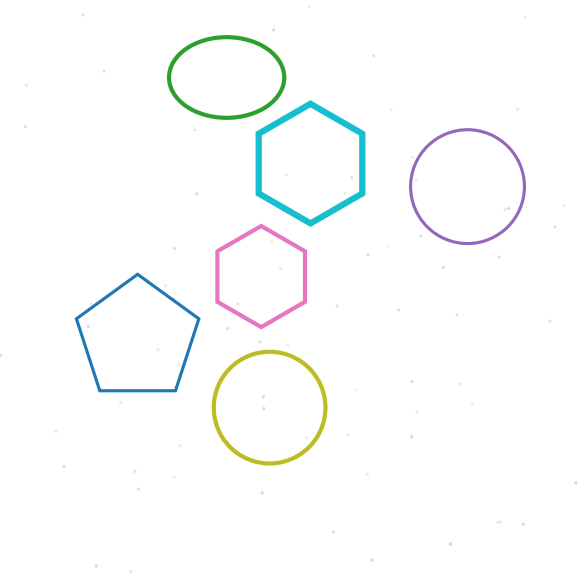[{"shape": "pentagon", "thickness": 1.5, "radius": 0.56, "center": [0.238, 0.413]}, {"shape": "oval", "thickness": 2, "radius": 0.5, "center": [0.392, 0.865]}, {"shape": "circle", "thickness": 1.5, "radius": 0.49, "center": [0.81, 0.676]}, {"shape": "hexagon", "thickness": 2, "radius": 0.44, "center": [0.452, 0.52]}, {"shape": "circle", "thickness": 2, "radius": 0.48, "center": [0.467, 0.293]}, {"shape": "hexagon", "thickness": 3, "radius": 0.52, "center": [0.538, 0.716]}]